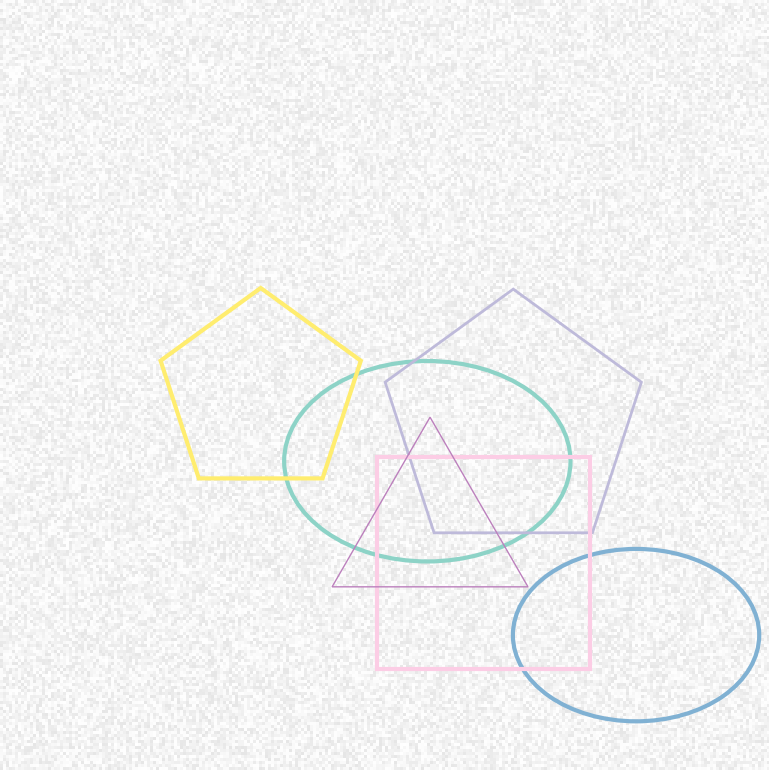[{"shape": "oval", "thickness": 1.5, "radius": 0.93, "center": [0.555, 0.401]}, {"shape": "pentagon", "thickness": 1, "radius": 0.87, "center": [0.667, 0.45]}, {"shape": "oval", "thickness": 1.5, "radius": 0.8, "center": [0.826, 0.175]}, {"shape": "square", "thickness": 1.5, "radius": 0.69, "center": [0.628, 0.269]}, {"shape": "triangle", "thickness": 0.5, "radius": 0.73, "center": [0.558, 0.311]}, {"shape": "pentagon", "thickness": 1.5, "radius": 0.68, "center": [0.339, 0.489]}]